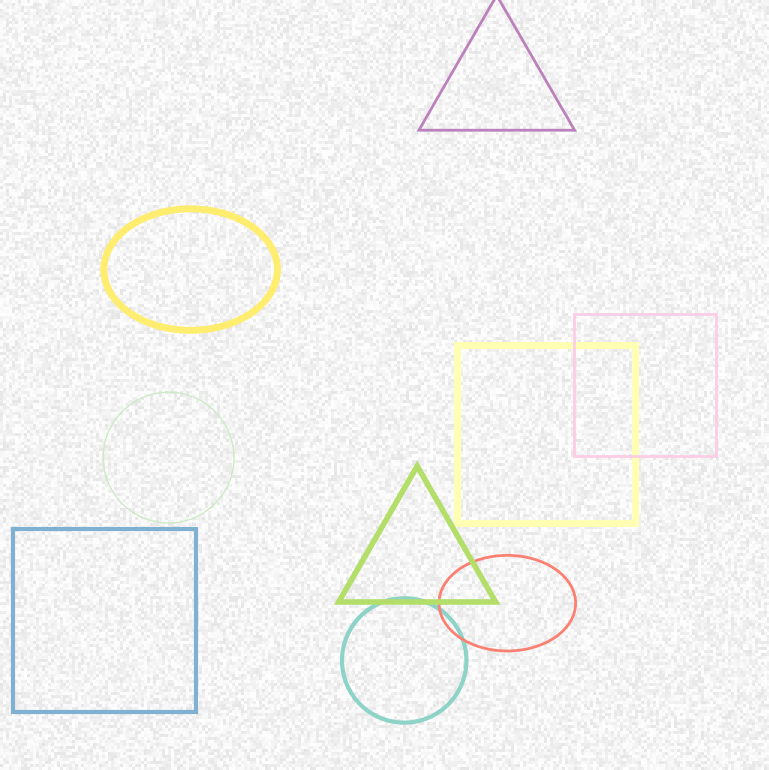[{"shape": "circle", "thickness": 1.5, "radius": 0.4, "center": [0.525, 0.142]}, {"shape": "square", "thickness": 2.5, "radius": 0.58, "center": [0.709, 0.436]}, {"shape": "oval", "thickness": 1, "radius": 0.44, "center": [0.659, 0.217]}, {"shape": "square", "thickness": 1.5, "radius": 0.59, "center": [0.136, 0.194]}, {"shape": "triangle", "thickness": 2, "radius": 0.59, "center": [0.542, 0.277]}, {"shape": "square", "thickness": 1, "radius": 0.46, "center": [0.837, 0.5]}, {"shape": "triangle", "thickness": 1, "radius": 0.58, "center": [0.645, 0.889]}, {"shape": "circle", "thickness": 0.5, "radius": 0.42, "center": [0.219, 0.406]}, {"shape": "oval", "thickness": 2.5, "radius": 0.56, "center": [0.248, 0.65]}]